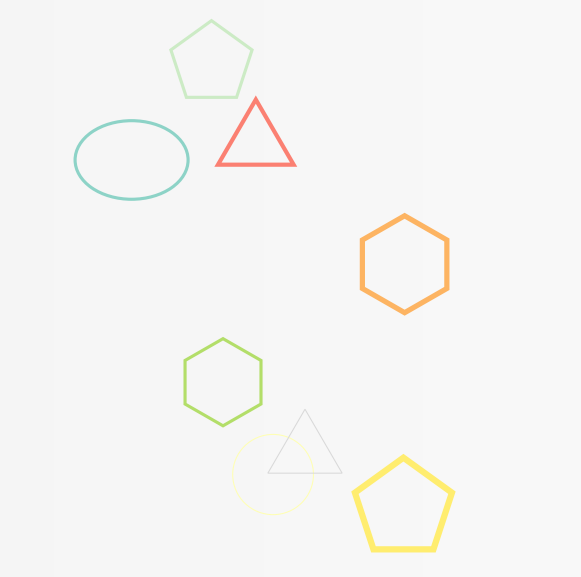[{"shape": "oval", "thickness": 1.5, "radius": 0.49, "center": [0.226, 0.722]}, {"shape": "circle", "thickness": 0.5, "radius": 0.35, "center": [0.47, 0.177]}, {"shape": "triangle", "thickness": 2, "radius": 0.38, "center": [0.44, 0.752]}, {"shape": "hexagon", "thickness": 2.5, "radius": 0.42, "center": [0.696, 0.542]}, {"shape": "hexagon", "thickness": 1.5, "radius": 0.38, "center": [0.384, 0.337]}, {"shape": "triangle", "thickness": 0.5, "radius": 0.37, "center": [0.525, 0.217]}, {"shape": "pentagon", "thickness": 1.5, "radius": 0.37, "center": [0.364, 0.89]}, {"shape": "pentagon", "thickness": 3, "radius": 0.44, "center": [0.694, 0.119]}]